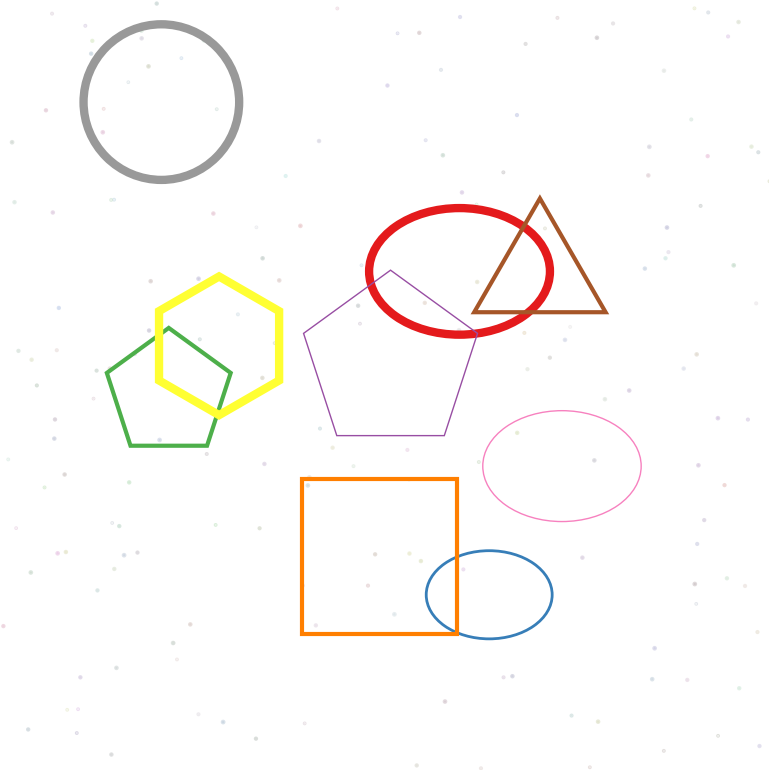[{"shape": "oval", "thickness": 3, "radius": 0.59, "center": [0.597, 0.648]}, {"shape": "oval", "thickness": 1, "radius": 0.41, "center": [0.635, 0.228]}, {"shape": "pentagon", "thickness": 1.5, "radius": 0.42, "center": [0.219, 0.49]}, {"shape": "pentagon", "thickness": 0.5, "radius": 0.59, "center": [0.507, 0.53]}, {"shape": "square", "thickness": 1.5, "radius": 0.5, "center": [0.493, 0.278]}, {"shape": "hexagon", "thickness": 3, "radius": 0.45, "center": [0.285, 0.551]}, {"shape": "triangle", "thickness": 1.5, "radius": 0.49, "center": [0.701, 0.644]}, {"shape": "oval", "thickness": 0.5, "radius": 0.51, "center": [0.73, 0.395]}, {"shape": "circle", "thickness": 3, "radius": 0.51, "center": [0.21, 0.867]}]